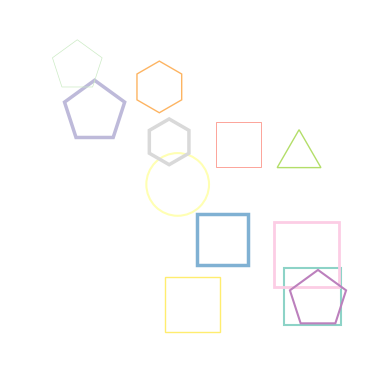[{"shape": "square", "thickness": 1.5, "radius": 0.37, "center": [0.812, 0.23]}, {"shape": "circle", "thickness": 1.5, "radius": 0.41, "center": [0.462, 0.521]}, {"shape": "pentagon", "thickness": 2.5, "radius": 0.41, "center": [0.246, 0.709]}, {"shape": "square", "thickness": 0.5, "radius": 0.29, "center": [0.62, 0.625]}, {"shape": "square", "thickness": 2.5, "radius": 0.33, "center": [0.578, 0.378]}, {"shape": "hexagon", "thickness": 1, "radius": 0.34, "center": [0.414, 0.774]}, {"shape": "triangle", "thickness": 1, "radius": 0.33, "center": [0.777, 0.597]}, {"shape": "square", "thickness": 2, "radius": 0.42, "center": [0.796, 0.339]}, {"shape": "hexagon", "thickness": 2.5, "radius": 0.3, "center": [0.439, 0.632]}, {"shape": "pentagon", "thickness": 1.5, "radius": 0.38, "center": [0.826, 0.222]}, {"shape": "pentagon", "thickness": 0.5, "radius": 0.34, "center": [0.201, 0.829]}, {"shape": "square", "thickness": 1, "radius": 0.36, "center": [0.501, 0.21]}]